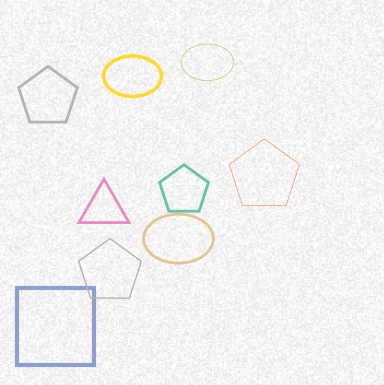[{"shape": "pentagon", "thickness": 2, "radius": 0.33, "center": [0.478, 0.505]}, {"shape": "pentagon", "thickness": 0.5, "radius": 0.48, "center": [0.687, 0.543]}, {"shape": "square", "thickness": 3, "radius": 0.5, "center": [0.144, 0.152]}, {"shape": "triangle", "thickness": 2, "radius": 0.38, "center": [0.27, 0.46]}, {"shape": "oval", "thickness": 0.5, "radius": 0.34, "center": [0.539, 0.838]}, {"shape": "oval", "thickness": 2.5, "radius": 0.38, "center": [0.344, 0.802]}, {"shape": "oval", "thickness": 2, "radius": 0.45, "center": [0.464, 0.38]}, {"shape": "pentagon", "thickness": 2, "radius": 0.4, "center": [0.125, 0.748]}, {"shape": "pentagon", "thickness": 1, "radius": 0.43, "center": [0.286, 0.295]}]